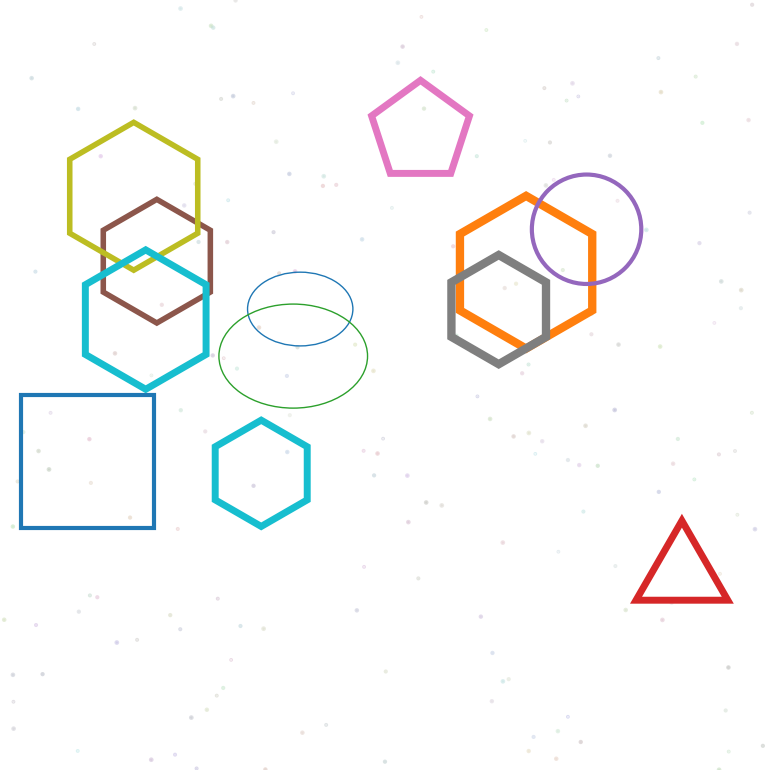[{"shape": "oval", "thickness": 0.5, "radius": 0.34, "center": [0.39, 0.599]}, {"shape": "square", "thickness": 1.5, "radius": 0.43, "center": [0.113, 0.401]}, {"shape": "hexagon", "thickness": 3, "radius": 0.5, "center": [0.683, 0.646]}, {"shape": "oval", "thickness": 0.5, "radius": 0.48, "center": [0.381, 0.538]}, {"shape": "triangle", "thickness": 2.5, "radius": 0.34, "center": [0.886, 0.255]}, {"shape": "circle", "thickness": 1.5, "radius": 0.36, "center": [0.762, 0.702]}, {"shape": "hexagon", "thickness": 2, "radius": 0.4, "center": [0.204, 0.661]}, {"shape": "pentagon", "thickness": 2.5, "radius": 0.33, "center": [0.546, 0.829]}, {"shape": "hexagon", "thickness": 3, "radius": 0.35, "center": [0.648, 0.598]}, {"shape": "hexagon", "thickness": 2, "radius": 0.48, "center": [0.174, 0.745]}, {"shape": "hexagon", "thickness": 2.5, "radius": 0.34, "center": [0.339, 0.385]}, {"shape": "hexagon", "thickness": 2.5, "radius": 0.45, "center": [0.189, 0.585]}]